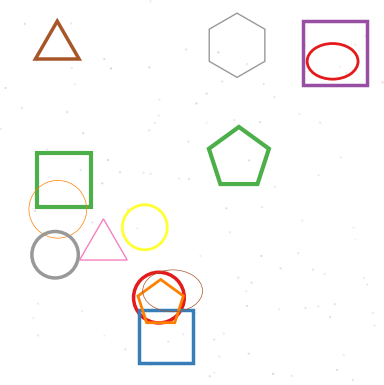[{"shape": "oval", "thickness": 2, "radius": 0.33, "center": [0.864, 0.841]}, {"shape": "circle", "thickness": 2.5, "radius": 0.33, "center": [0.413, 0.227]}, {"shape": "square", "thickness": 2.5, "radius": 0.35, "center": [0.431, 0.125]}, {"shape": "square", "thickness": 3, "radius": 0.35, "center": [0.166, 0.532]}, {"shape": "pentagon", "thickness": 3, "radius": 0.41, "center": [0.621, 0.588]}, {"shape": "square", "thickness": 2.5, "radius": 0.42, "center": [0.871, 0.862]}, {"shape": "pentagon", "thickness": 2, "radius": 0.31, "center": [0.417, 0.212]}, {"shape": "circle", "thickness": 0.5, "radius": 0.38, "center": [0.15, 0.457]}, {"shape": "circle", "thickness": 2, "radius": 0.29, "center": [0.376, 0.41]}, {"shape": "oval", "thickness": 0.5, "radius": 0.39, "center": [0.448, 0.245]}, {"shape": "triangle", "thickness": 2.5, "radius": 0.33, "center": [0.149, 0.879]}, {"shape": "triangle", "thickness": 1, "radius": 0.36, "center": [0.269, 0.36]}, {"shape": "hexagon", "thickness": 1, "radius": 0.42, "center": [0.616, 0.882]}, {"shape": "circle", "thickness": 2.5, "radius": 0.3, "center": [0.143, 0.338]}]